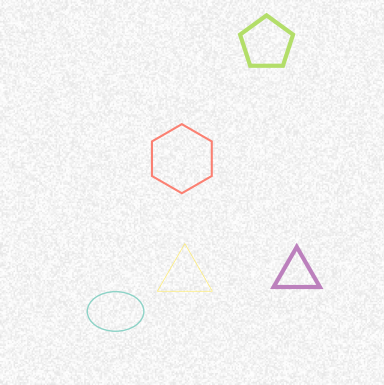[{"shape": "oval", "thickness": 1, "radius": 0.37, "center": [0.3, 0.191]}, {"shape": "hexagon", "thickness": 1.5, "radius": 0.45, "center": [0.472, 0.588]}, {"shape": "pentagon", "thickness": 3, "radius": 0.36, "center": [0.692, 0.888]}, {"shape": "triangle", "thickness": 3, "radius": 0.35, "center": [0.771, 0.289]}, {"shape": "triangle", "thickness": 0.5, "radius": 0.41, "center": [0.48, 0.285]}]